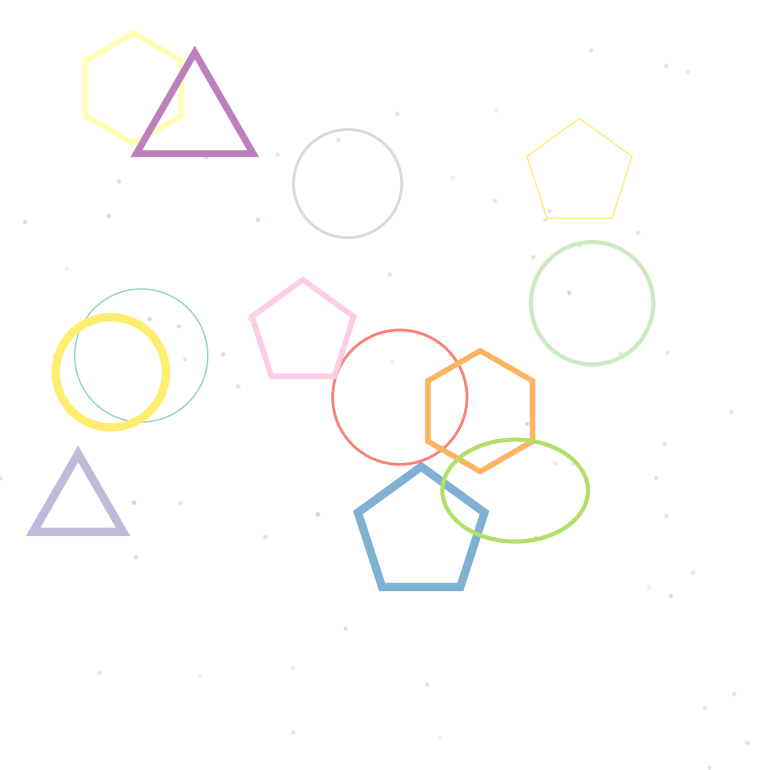[{"shape": "circle", "thickness": 0.5, "radius": 0.43, "center": [0.183, 0.538]}, {"shape": "hexagon", "thickness": 2, "radius": 0.36, "center": [0.173, 0.885]}, {"shape": "triangle", "thickness": 3, "radius": 0.34, "center": [0.101, 0.343]}, {"shape": "circle", "thickness": 1, "radius": 0.44, "center": [0.519, 0.484]}, {"shape": "pentagon", "thickness": 3, "radius": 0.43, "center": [0.547, 0.308]}, {"shape": "hexagon", "thickness": 2, "radius": 0.39, "center": [0.624, 0.466]}, {"shape": "oval", "thickness": 1.5, "radius": 0.47, "center": [0.669, 0.363]}, {"shape": "pentagon", "thickness": 2, "radius": 0.35, "center": [0.393, 0.567]}, {"shape": "circle", "thickness": 1, "radius": 0.35, "center": [0.451, 0.762]}, {"shape": "triangle", "thickness": 2.5, "radius": 0.44, "center": [0.253, 0.844]}, {"shape": "circle", "thickness": 1.5, "radius": 0.4, "center": [0.769, 0.606]}, {"shape": "pentagon", "thickness": 0.5, "radius": 0.36, "center": [0.753, 0.775]}, {"shape": "circle", "thickness": 3, "radius": 0.36, "center": [0.144, 0.516]}]